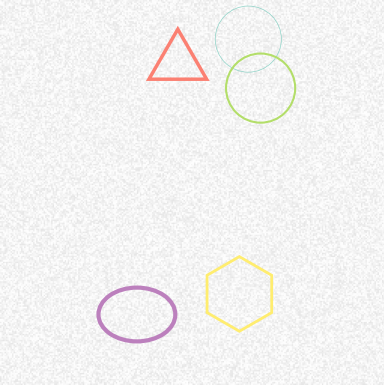[{"shape": "circle", "thickness": 0.5, "radius": 0.43, "center": [0.645, 0.898]}, {"shape": "triangle", "thickness": 2.5, "radius": 0.43, "center": [0.462, 0.838]}, {"shape": "circle", "thickness": 1.5, "radius": 0.45, "center": [0.677, 0.771]}, {"shape": "oval", "thickness": 3, "radius": 0.5, "center": [0.356, 0.183]}, {"shape": "hexagon", "thickness": 2, "radius": 0.48, "center": [0.622, 0.237]}]